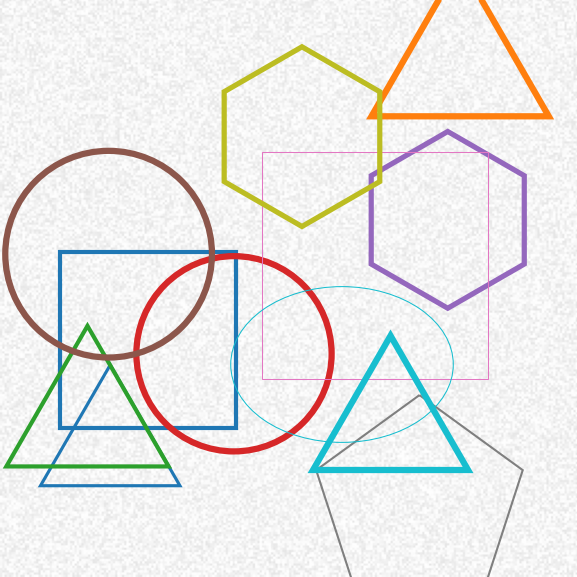[{"shape": "triangle", "thickness": 1.5, "radius": 0.7, "center": [0.191, 0.228]}, {"shape": "square", "thickness": 2, "radius": 0.76, "center": [0.257, 0.411]}, {"shape": "triangle", "thickness": 3, "radius": 0.89, "center": [0.797, 0.886]}, {"shape": "triangle", "thickness": 2, "radius": 0.81, "center": [0.151, 0.273]}, {"shape": "circle", "thickness": 3, "radius": 0.85, "center": [0.405, 0.387]}, {"shape": "hexagon", "thickness": 2.5, "radius": 0.77, "center": [0.775, 0.618]}, {"shape": "circle", "thickness": 3, "radius": 0.89, "center": [0.188, 0.559]}, {"shape": "square", "thickness": 0.5, "radius": 0.98, "center": [0.649, 0.54]}, {"shape": "pentagon", "thickness": 1, "radius": 0.94, "center": [0.726, 0.127]}, {"shape": "hexagon", "thickness": 2.5, "radius": 0.78, "center": [0.523, 0.763]}, {"shape": "oval", "thickness": 0.5, "radius": 0.96, "center": [0.592, 0.368]}, {"shape": "triangle", "thickness": 3, "radius": 0.77, "center": [0.676, 0.263]}]